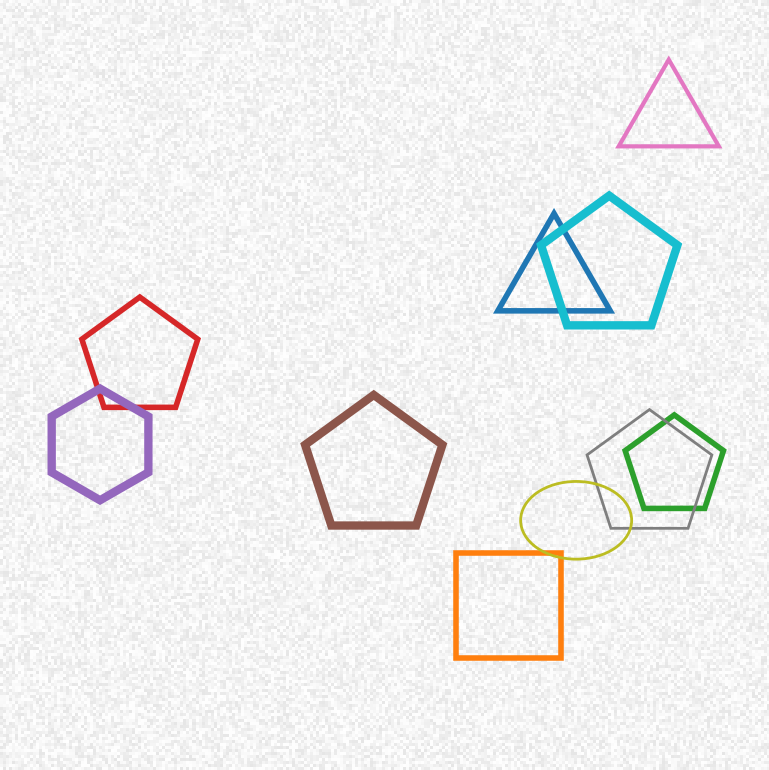[{"shape": "triangle", "thickness": 2, "radius": 0.42, "center": [0.72, 0.638]}, {"shape": "square", "thickness": 2, "radius": 0.34, "center": [0.661, 0.213]}, {"shape": "pentagon", "thickness": 2, "radius": 0.34, "center": [0.876, 0.394]}, {"shape": "pentagon", "thickness": 2, "radius": 0.4, "center": [0.182, 0.535]}, {"shape": "hexagon", "thickness": 3, "radius": 0.36, "center": [0.13, 0.423]}, {"shape": "pentagon", "thickness": 3, "radius": 0.47, "center": [0.485, 0.393]}, {"shape": "triangle", "thickness": 1.5, "radius": 0.38, "center": [0.869, 0.847]}, {"shape": "pentagon", "thickness": 1, "radius": 0.43, "center": [0.843, 0.383]}, {"shape": "oval", "thickness": 1, "radius": 0.36, "center": [0.748, 0.324]}, {"shape": "pentagon", "thickness": 3, "radius": 0.47, "center": [0.791, 0.653]}]